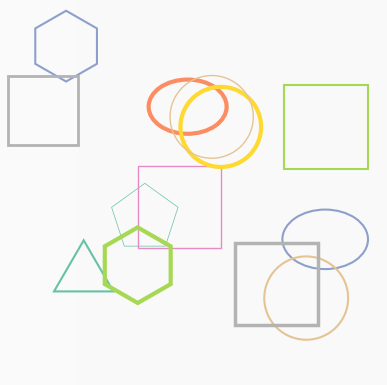[{"shape": "pentagon", "thickness": 0.5, "radius": 0.45, "center": [0.374, 0.434]}, {"shape": "triangle", "thickness": 1.5, "radius": 0.44, "center": [0.216, 0.287]}, {"shape": "oval", "thickness": 3, "radius": 0.5, "center": [0.484, 0.723]}, {"shape": "oval", "thickness": 1.5, "radius": 0.55, "center": [0.839, 0.378]}, {"shape": "hexagon", "thickness": 1.5, "radius": 0.46, "center": [0.171, 0.88]}, {"shape": "square", "thickness": 1, "radius": 0.53, "center": [0.463, 0.462]}, {"shape": "hexagon", "thickness": 3, "radius": 0.49, "center": [0.355, 0.311]}, {"shape": "square", "thickness": 1.5, "radius": 0.54, "center": [0.842, 0.671]}, {"shape": "circle", "thickness": 3, "radius": 0.52, "center": [0.57, 0.67]}, {"shape": "circle", "thickness": 1.5, "radius": 0.54, "center": [0.79, 0.226]}, {"shape": "circle", "thickness": 1, "radius": 0.54, "center": [0.546, 0.696]}, {"shape": "square", "thickness": 2.5, "radius": 0.53, "center": [0.714, 0.263]}, {"shape": "square", "thickness": 2, "radius": 0.45, "center": [0.111, 0.712]}]